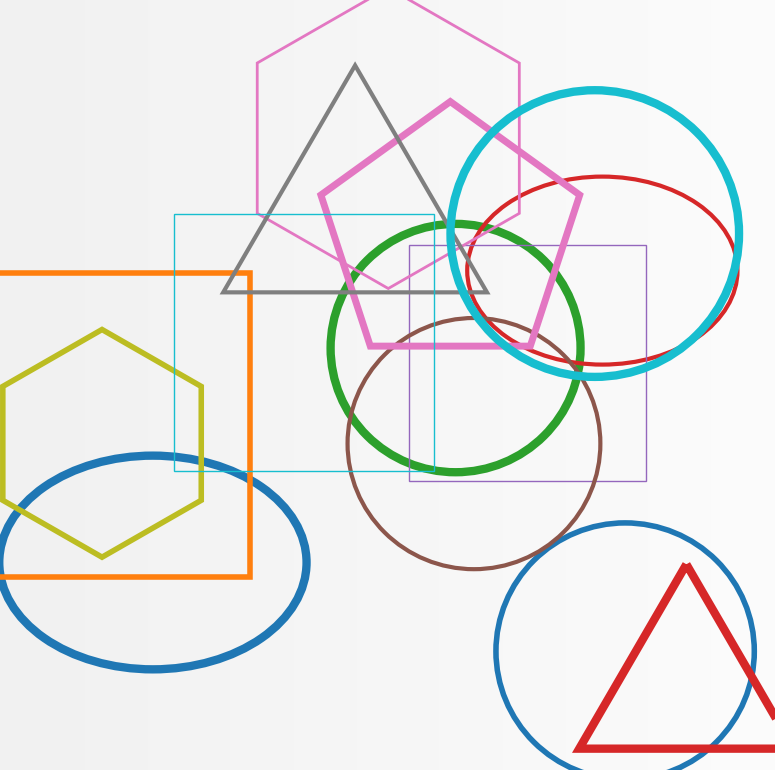[{"shape": "oval", "thickness": 3, "radius": 0.99, "center": [0.197, 0.269]}, {"shape": "circle", "thickness": 2, "radius": 0.83, "center": [0.807, 0.154]}, {"shape": "square", "thickness": 2, "radius": 0.99, "center": [0.125, 0.448]}, {"shape": "circle", "thickness": 3, "radius": 0.81, "center": [0.588, 0.548]}, {"shape": "oval", "thickness": 1.5, "radius": 0.87, "center": [0.777, 0.649]}, {"shape": "triangle", "thickness": 3, "radius": 0.8, "center": [0.886, 0.108]}, {"shape": "square", "thickness": 0.5, "radius": 0.76, "center": [0.68, 0.529]}, {"shape": "circle", "thickness": 1.5, "radius": 0.82, "center": [0.612, 0.424]}, {"shape": "hexagon", "thickness": 1, "radius": 0.98, "center": [0.501, 0.821]}, {"shape": "pentagon", "thickness": 2.5, "radius": 0.88, "center": [0.581, 0.693]}, {"shape": "triangle", "thickness": 1.5, "radius": 0.98, "center": [0.458, 0.719]}, {"shape": "hexagon", "thickness": 2, "radius": 0.74, "center": [0.132, 0.424]}, {"shape": "circle", "thickness": 3, "radius": 0.93, "center": [0.767, 0.697]}, {"shape": "square", "thickness": 0.5, "radius": 0.84, "center": [0.392, 0.555]}]